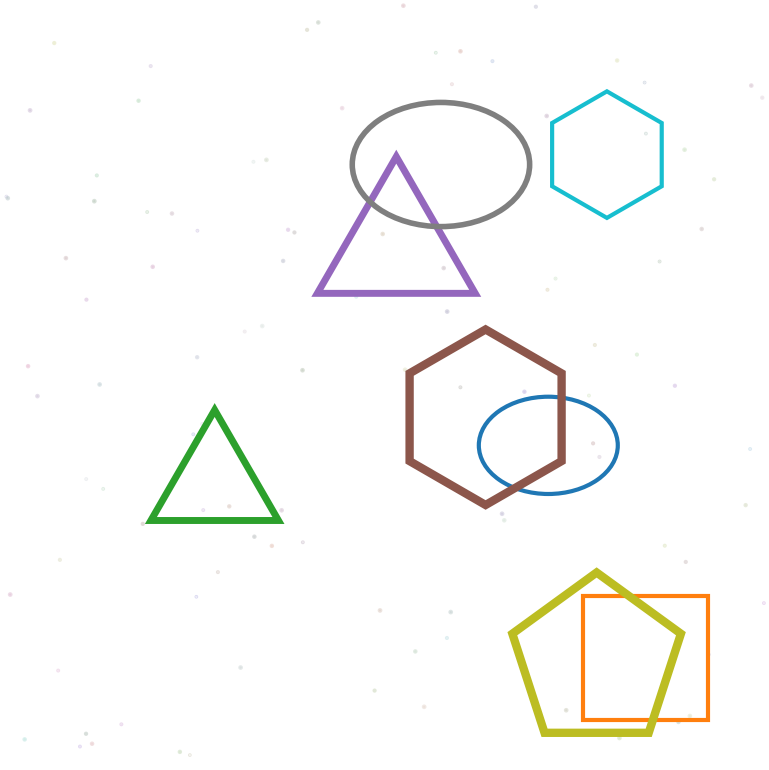[{"shape": "oval", "thickness": 1.5, "radius": 0.45, "center": [0.712, 0.422]}, {"shape": "square", "thickness": 1.5, "radius": 0.4, "center": [0.838, 0.146]}, {"shape": "triangle", "thickness": 2.5, "radius": 0.48, "center": [0.279, 0.372]}, {"shape": "triangle", "thickness": 2.5, "radius": 0.59, "center": [0.515, 0.678]}, {"shape": "hexagon", "thickness": 3, "radius": 0.57, "center": [0.631, 0.458]}, {"shape": "oval", "thickness": 2, "radius": 0.58, "center": [0.573, 0.786]}, {"shape": "pentagon", "thickness": 3, "radius": 0.58, "center": [0.775, 0.141]}, {"shape": "hexagon", "thickness": 1.5, "radius": 0.41, "center": [0.788, 0.799]}]